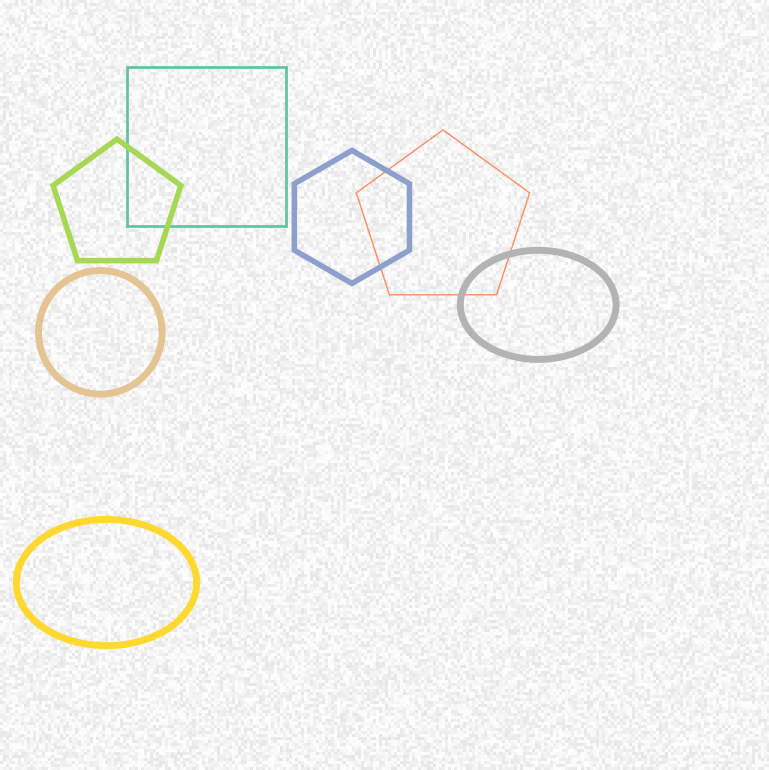[{"shape": "square", "thickness": 1, "radius": 0.52, "center": [0.268, 0.81]}, {"shape": "pentagon", "thickness": 0.5, "radius": 0.59, "center": [0.575, 0.713]}, {"shape": "hexagon", "thickness": 2, "radius": 0.43, "center": [0.457, 0.718]}, {"shape": "pentagon", "thickness": 2, "radius": 0.44, "center": [0.152, 0.732]}, {"shape": "oval", "thickness": 2.5, "radius": 0.59, "center": [0.138, 0.243]}, {"shape": "circle", "thickness": 2.5, "radius": 0.4, "center": [0.13, 0.568]}, {"shape": "oval", "thickness": 2.5, "radius": 0.51, "center": [0.699, 0.604]}]